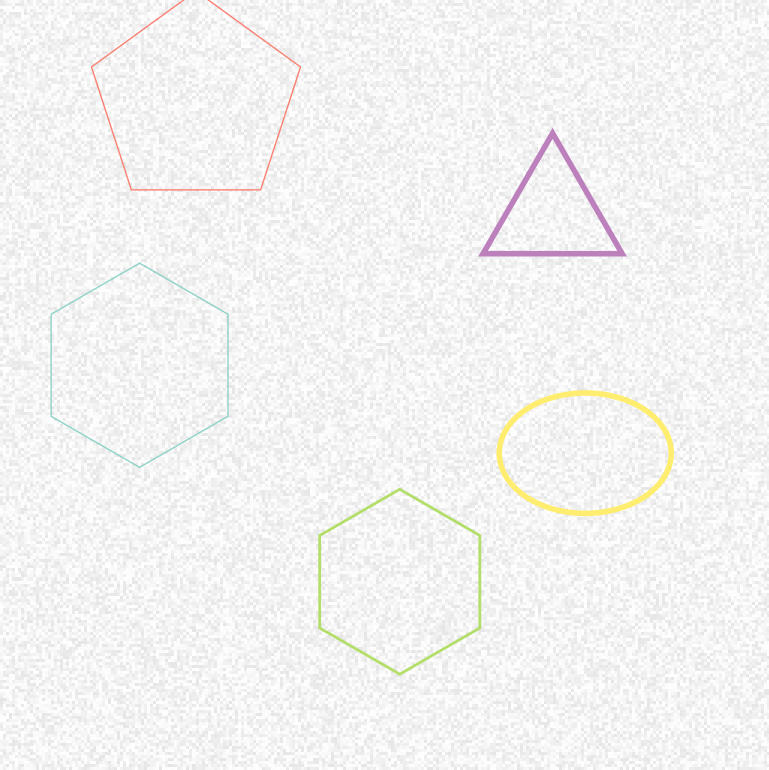[{"shape": "hexagon", "thickness": 0.5, "radius": 0.66, "center": [0.181, 0.526]}, {"shape": "pentagon", "thickness": 0.5, "radius": 0.71, "center": [0.255, 0.869]}, {"shape": "hexagon", "thickness": 1, "radius": 0.6, "center": [0.519, 0.244]}, {"shape": "triangle", "thickness": 2, "radius": 0.52, "center": [0.718, 0.723]}, {"shape": "oval", "thickness": 2, "radius": 0.56, "center": [0.76, 0.411]}]